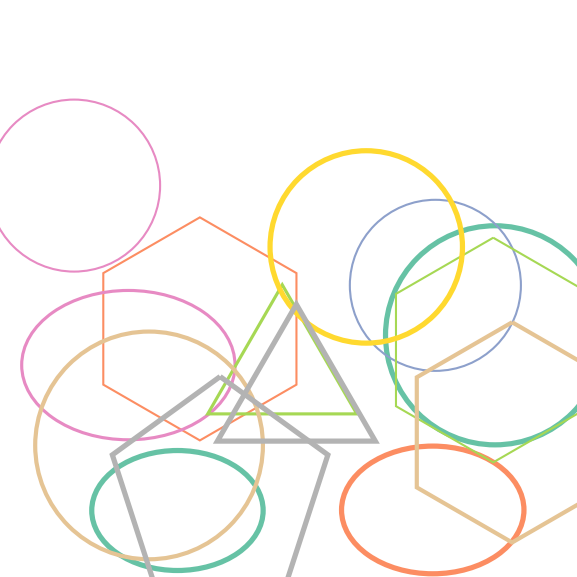[{"shape": "circle", "thickness": 2.5, "radius": 0.95, "center": [0.857, 0.419]}, {"shape": "oval", "thickness": 2.5, "radius": 0.74, "center": [0.307, 0.115]}, {"shape": "hexagon", "thickness": 1, "radius": 0.97, "center": [0.346, 0.43]}, {"shape": "oval", "thickness": 2.5, "radius": 0.79, "center": [0.749, 0.116]}, {"shape": "circle", "thickness": 1, "radius": 0.74, "center": [0.754, 0.505]}, {"shape": "circle", "thickness": 1, "radius": 0.74, "center": [0.128, 0.678]}, {"shape": "oval", "thickness": 1.5, "radius": 0.92, "center": [0.222, 0.367]}, {"shape": "triangle", "thickness": 1.5, "radius": 0.75, "center": [0.489, 0.357]}, {"shape": "hexagon", "thickness": 1, "radius": 0.97, "center": [0.854, 0.393]}, {"shape": "circle", "thickness": 2.5, "radius": 0.83, "center": [0.634, 0.572]}, {"shape": "hexagon", "thickness": 2, "radius": 0.95, "center": [0.887, 0.25]}, {"shape": "circle", "thickness": 2, "radius": 0.99, "center": [0.258, 0.228]}, {"shape": "pentagon", "thickness": 2.5, "radius": 0.98, "center": [0.381, 0.151]}, {"shape": "triangle", "thickness": 2.5, "radius": 0.79, "center": [0.513, 0.314]}]